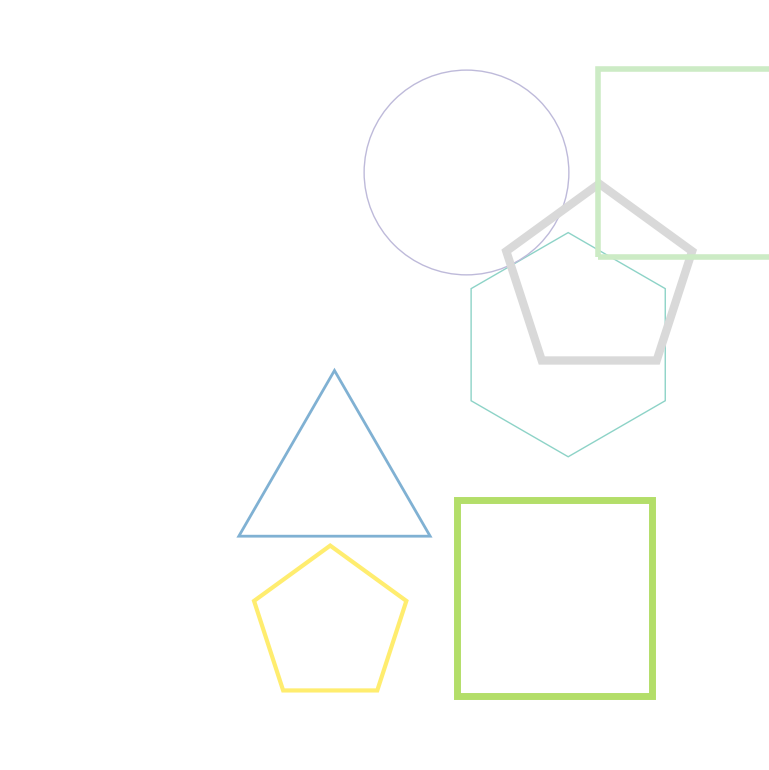[{"shape": "hexagon", "thickness": 0.5, "radius": 0.73, "center": [0.738, 0.552]}, {"shape": "circle", "thickness": 0.5, "radius": 0.66, "center": [0.606, 0.776]}, {"shape": "triangle", "thickness": 1, "radius": 0.72, "center": [0.434, 0.375]}, {"shape": "square", "thickness": 2.5, "radius": 0.64, "center": [0.72, 0.224]}, {"shape": "pentagon", "thickness": 3, "radius": 0.63, "center": [0.778, 0.635]}, {"shape": "square", "thickness": 2, "radius": 0.61, "center": [0.899, 0.788]}, {"shape": "pentagon", "thickness": 1.5, "radius": 0.52, "center": [0.429, 0.187]}]